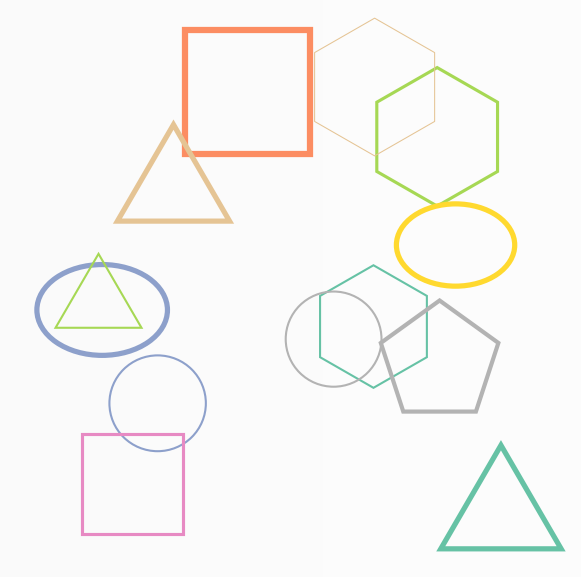[{"shape": "triangle", "thickness": 2.5, "radius": 0.6, "center": [0.862, 0.109]}, {"shape": "hexagon", "thickness": 1, "radius": 0.53, "center": [0.643, 0.434]}, {"shape": "square", "thickness": 3, "radius": 0.54, "center": [0.426, 0.84]}, {"shape": "oval", "thickness": 2.5, "radius": 0.56, "center": [0.176, 0.462]}, {"shape": "circle", "thickness": 1, "radius": 0.41, "center": [0.271, 0.301]}, {"shape": "square", "thickness": 1.5, "radius": 0.43, "center": [0.228, 0.161]}, {"shape": "hexagon", "thickness": 1.5, "radius": 0.6, "center": [0.752, 0.762]}, {"shape": "triangle", "thickness": 1, "radius": 0.43, "center": [0.169, 0.474]}, {"shape": "oval", "thickness": 2.5, "radius": 0.51, "center": [0.784, 0.575]}, {"shape": "triangle", "thickness": 2.5, "radius": 0.56, "center": [0.298, 0.672]}, {"shape": "hexagon", "thickness": 0.5, "radius": 0.6, "center": [0.645, 0.848]}, {"shape": "pentagon", "thickness": 2, "radius": 0.53, "center": [0.756, 0.372]}, {"shape": "circle", "thickness": 1, "radius": 0.41, "center": [0.574, 0.412]}]